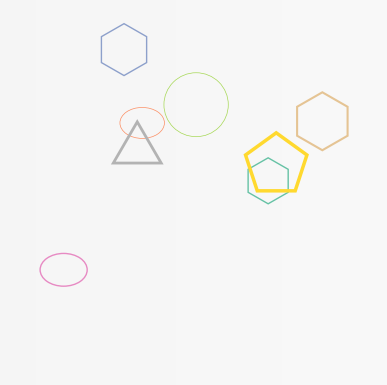[{"shape": "hexagon", "thickness": 1, "radius": 0.3, "center": [0.692, 0.53]}, {"shape": "oval", "thickness": 0.5, "radius": 0.29, "center": [0.367, 0.681]}, {"shape": "hexagon", "thickness": 1, "radius": 0.34, "center": [0.32, 0.871]}, {"shape": "oval", "thickness": 1, "radius": 0.3, "center": [0.164, 0.299]}, {"shape": "circle", "thickness": 0.5, "radius": 0.42, "center": [0.506, 0.728]}, {"shape": "pentagon", "thickness": 2.5, "radius": 0.42, "center": [0.713, 0.572]}, {"shape": "hexagon", "thickness": 1.5, "radius": 0.38, "center": [0.832, 0.685]}, {"shape": "triangle", "thickness": 2, "radius": 0.36, "center": [0.354, 0.612]}]